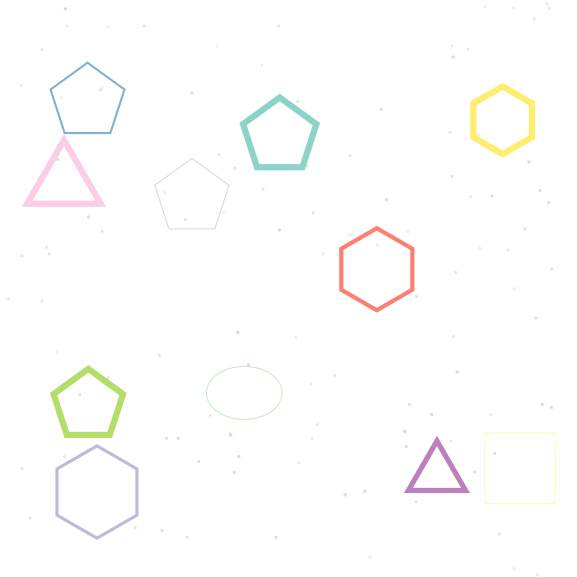[{"shape": "pentagon", "thickness": 3, "radius": 0.33, "center": [0.484, 0.764]}, {"shape": "square", "thickness": 0.5, "radius": 0.31, "center": [0.899, 0.19]}, {"shape": "hexagon", "thickness": 1.5, "radius": 0.4, "center": [0.168, 0.147]}, {"shape": "hexagon", "thickness": 2, "radius": 0.36, "center": [0.653, 0.533]}, {"shape": "pentagon", "thickness": 1, "radius": 0.34, "center": [0.152, 0.823]}, {"shape": "pentagon", "thickness": 3, "radius": 0.32, "center": [0.153, 0.297]}, {"shape": "triangle", "thickness": 3, "radius": 0.37, "center": [0.111, 0.683]}, {"shape": "pentagon", "thickness": 0.5, "radius": 0.34, "center": [0.332, 0.657]}, {"shape": "triangle", "thickness": 2.5, "radius": 0.29, "center": [0.757, 0.178]}, {"shape": "oval", "thickness": 0.5, "radius": 0.33, "center": [0.423, 0.319]}, {"shape": "hexagon", "thickness": 3, "radius": 0.29, "center": [0.87, 0.791]}]